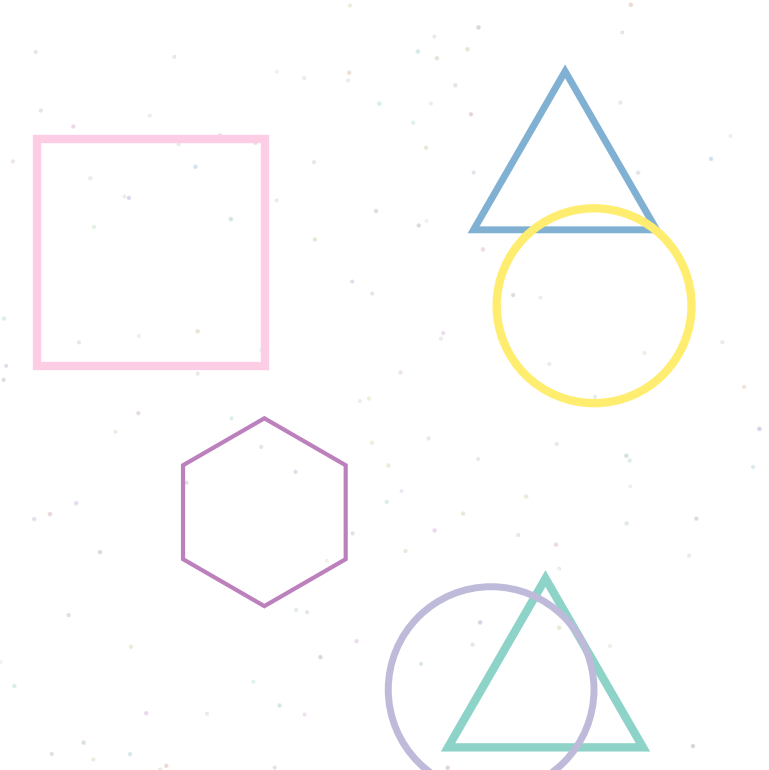[{"shape": "triangle", "thickness": 3, "radius": 0.73, "center": [0.708, 0.102]}, {"shape": "circle", "thickness": 2.5, "radius": 0.67, "center": [0.638, 0.104]}, {"shape": "triangle", "thickness": 2.5, "radius": 0.69, "center": [0.734, 0.77]}, {"shape": "square", "thickness": 3, "radius": 0.74, "center": [0.196, 0.672]}, {"shape": "hexagon", "thickness": 1.5, "radius": 0.61, "center": [0.343, 0.335]}, {"shape": "circle", "thickness": 3, "radius": 0.63, "center": [0.772, 0.603]}]